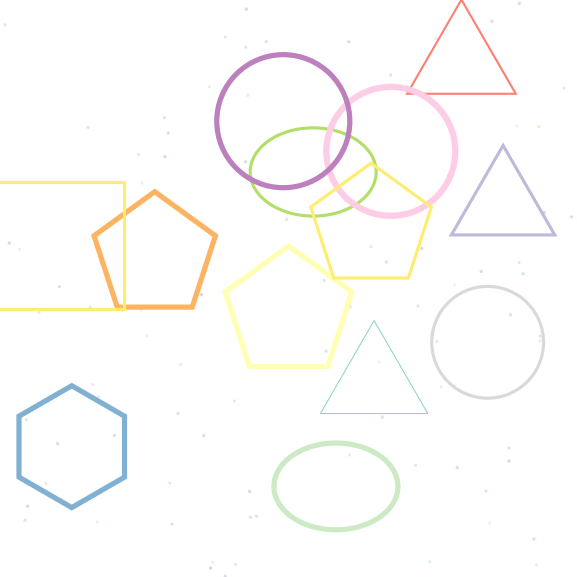[{"shape": "triangle", "thickness": 0.5, "radius": 0.54, "center": [0.648, 0.337]}, {"shape": "pentagon", "thickness": 2.5, "radius": 0.58, "center": [0.5, 0.458]}, {"shape": "triangle", "thickness": 1.5, "radius": 0.52, "center": [0.871, 0.644]}, {"shape": "triangle", "thickness": 1, "radius": 0.54, "center": [0.799, 0.891]}, {"shape": "hexagon", "thickness": 2.5, "radius": 0.53, "center": [0.124, 0.226]}, {"shape": "pentagon", "thickness": 2.5, "radius": 0.55, "center": [0.268, 0.557]}, {"shape": "oval", "thickness": 1.5, "radius": 0.55, "center": [0.542, 0.701]}, {"shape": "circle", "thickness": 3, "radius": 0.56, "center": [0.677, 0.737]}, {"shape": "circle", "thickness": 1.5, "radius": 0.48, "center": [0.844, 0.406]}, {"shape": "circle", "thickness": 2.5, "radius": 0.58, "center": [0.491, 0.789]}, {"shape": "oval", "thickness": 2.5, "radius": 0.54, "center": [0.582, 0.157]}, {"shape": "square", "thickness": 1.5, "radius": 0.55, "center": [0.104, 0.574]}, {"shape": "pentagon", "thickness": 1.5, "radius": 0.55, "center": [0.643, 0.607]}]